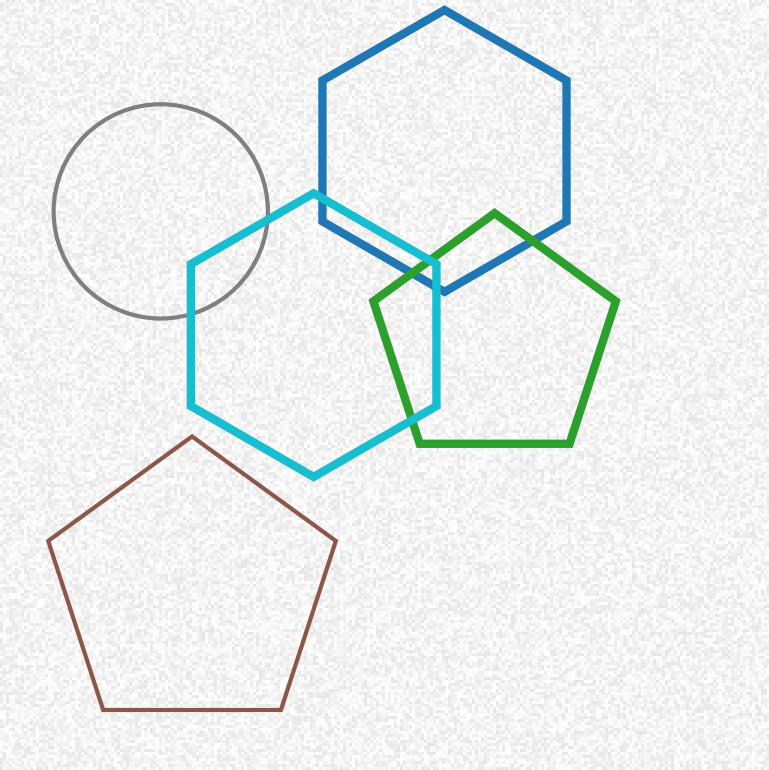[{"shape": "hexagon", "thickness": 3, "radius": 0.92, "center": [0.577, 0.804]}, {"shape": "pentagon", "thickness": 3, "radius": 0.83, "center": [0.642, 0.558]}, {"shape": "pentagon", "thickness": 1.5, "radius": 0.98, "center": [0.249, 0.237]}, {"shape": "circle", "thickness": 1.5, "radius": 0.7, "center": [0.209, 0.725]}, {"shape": "hexagon", "thickness": 3, "radius": 0.92, "center": [0.407, 0.565]}]